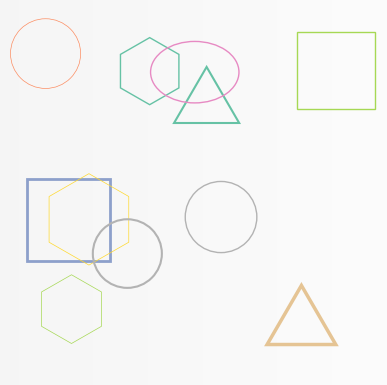[{"shape": "triangle", "thickness": 1.5, "radius": 0.49, "center": [0.533, 0.729]}, {"shape": "hexagon", "thickness": 1, "radius": 0.44, "center": [0.386, 0.815]}, {"shape": "circle", "thickness": 0.5, "radius": 0.45, "center": [0.118, 0.861]}, {"shape": "square", "thickness": 2, "radius": 0.53, "center": [0.177, 0.429]}, {"shape": "oval", "thickness": 1, "radius": 0.57, "center": [0.503, 0.813]}, {"shape": "square", "thickness": 1, "radius": 0.5, "center": [0.867, 0.817]}, {"shape": "hexagon", "thickness": 0.5, "radius": 0.45, "center": [0.185, 0.197]}, {"shape": "hexagon", "thickness": 0.5, "radius": 0.59, "center": [0.229, 0.43]}, {"shape": "triangle", "thickness": 2.5, "radius": 0.51, "center": [0.778, 0.156]}, {"shape": "circle", "thickness": 1.5, "radius": 0.45, "center": [0.329, 0.341]}, {"shape": "circle", "thickness": 1, "radius": 0.46, "center": [0.57, 0.436]}]